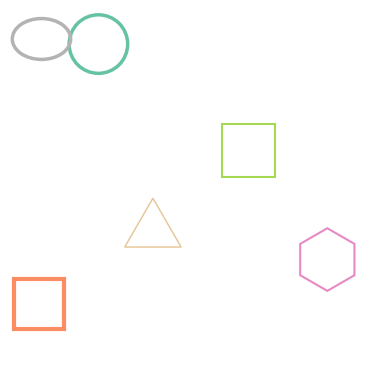[{"shape": "circle", "thickness": 2.5, "radius": 0.38, "center": [0.256, 0.886]}, {"shape": "square", "thickness": 3, "radius": 0.32, "center": [0.102, 0.21]}, {"shape": "hexagon", "thickness": 1.5, "radius": 0.41, "center": [0.85, 0.326]}, {"shape": "square", "thickness": 1.5, "radius": 0.35, "center": [0.645, 0.609]}, {"shape": "triangle", "thickness": 1, "radius": 0.42, "center": [0.397, 0.401]}, {"shape": "oval", "thickness": 2.5, "radius": 0.38, "center": [0.108, 0.899]}]